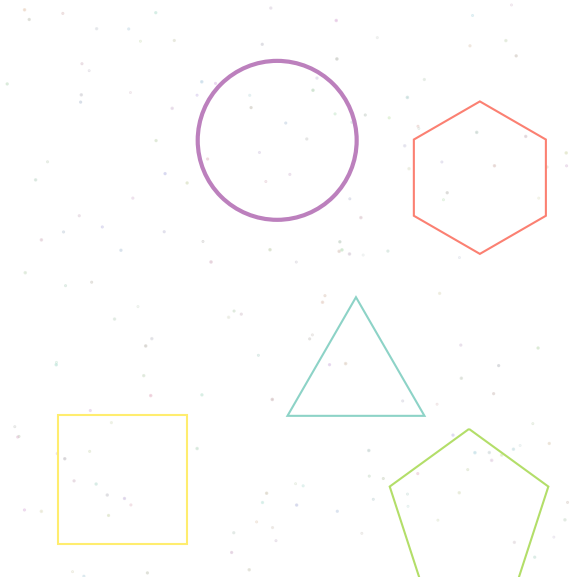[{"shape": "triangle", "thickness": 1, "radius": 0.68, "center": [0.616, 0.348]}, {"shape": "hexagon", "thickness": 1, "radius": 0.66, "center": [0.831, 0.692]}, {"shape": "pentagon", "thickness": 1, "radius": 0.72, "center": [0.812, 0.112]}, {"shape": "circle", "thickness": 2, "radius": 0.69, "center": [0.48, 0.756]}, {"shape": "square", "thickness": 1, "radius": 0.56, "center": [0.212, 0.169]}]